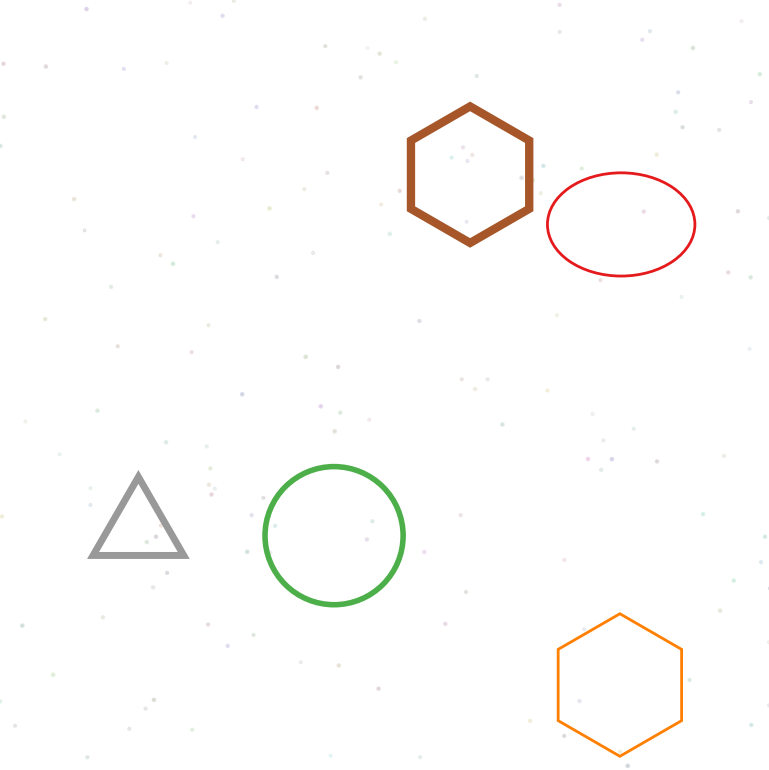[{"shape": "oval", "thickness": 1, "radius": 0.48, "center": [0.807, 0.709]}, {"shape": "circle", "thickness": 2, "radius": 0.45, "center": [0.434, 0.304]}, {"shape": "hexagon", "thickness": 1, "radius": 0.46, "center": [0.805, 0.11]}, {"shape": "hexagon", "thickness": 3, "radius": 0.44, "center": [0.611, 0.773]}, {"shape": "triangle", "thickness": 2.5, "radius": 0.34, "center": [0.18, 0.313]}]